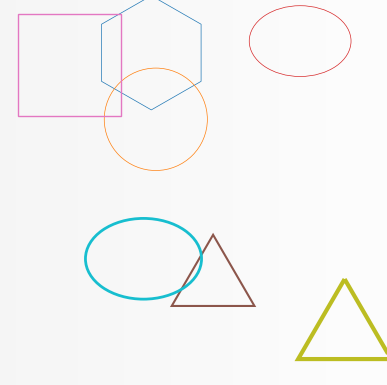[{"shape": "hexagon", "thickness": 0.5, "radius": 0.74, "center": [0.39, 0.863]}, {"shape": "circle", "thickness": 0.5, "radius": 0.67, "center": [0.402, 0.69]}, {"shape": "oval", "thickness": 0.5, "radius": 0.66, "center": [0.775, 0.893]}, {"shape": "triangle", "thickness": 1.5, "radius": 0.62, "center": [0.55, 0.267]}, {"shape": "square", "thickness": 1, "radius": 0.66, "center": [0.179, 0.832]}, {"shape": "triangle", "thickness": 3, "radius": 0.69, "center": [0.889, 0.137]}, {"shape": "oval", "thickness": 2, "radius": 0.75, "center": [0.37, 0.328]}]